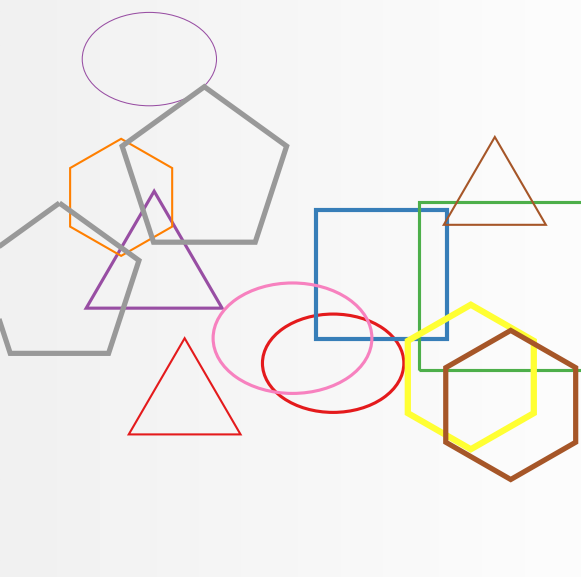[{"shape": "oval", "thickness": 1.5, "radius": 0.61, "center": [0.573, 0.37]}, {"shape": "triangle", "thickness": 1, "radius": 0.56, "center": [0.318, 0.302]}, {"shape": "square", "thickness": 2, "radius": 0.56, "center": [0.656, 0.524]}, {"shape": "square", "thickness": 1.5, "radius": 0.73, "center": [0.866, 0.504]}, {"shape": "triangle", "thickness": 1.5, "radius": 0.67, "center": [0.265, 0.533]}, {"shape": "oval", "thickness": 0.5, "radius": 0.58, "center": [0.257, 0.897]}, {"shape": "hexagon", "thickness": 1, "radius": 0.51, "center": [0.208, 0.657]}, {"shape": "hexagon", "thickness": 3, "radius": 0.63, "center": [0.81, 0.346]}, {"shape": "triangle", "thickness": 1, "radius": 0.51, "center": [0.851, 0.661]}, {"shape": "hexagon", "thickness": 2.5, "radius": 0.65, "center": [0.879, 0.298]}, {"shape": "oval", "thickness": 1.5, "radius": 0.68, "center": [0.503, 0.414]}, {"shape": "pentagon", "thickness": 2.5, "radius": 0.72, "center": [0.102, 0.504]}, {"shape": "pentagon", "thickness": 2.5, "radius": 0.74, "center": [0.352, 0.7]}]